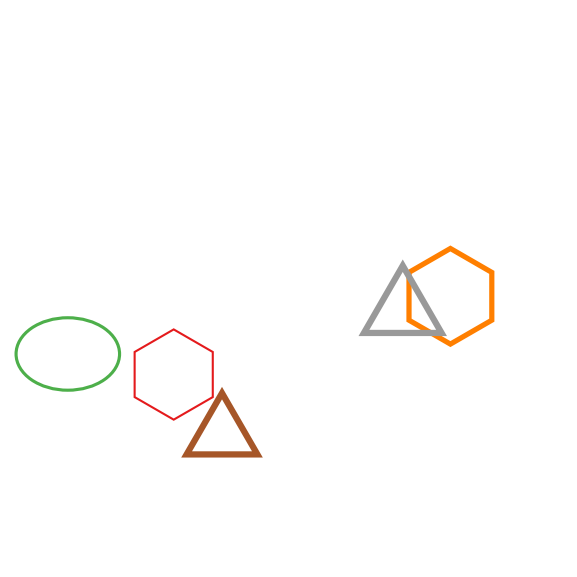[{"shape": "hexagon", "thickness": 1, "radius": 0.39, "center": [0.301, 0.351]}, {"shape": "oval", "thickness": 1.5, "radius": 0.45, "center": [0.117, 0.386]}, {"shape": "hexagon", "thickness": 2.5, "radius": 0.41, "center": [0.78, 0.486]}, {"shape": "triangle", "thickness": 3, "radius": 0.35, "center": [0.384, 0.248]}, {"shape": "triangle", "thickness": 3, "radius": 0.39, "center": [0.697, 0.461]}]